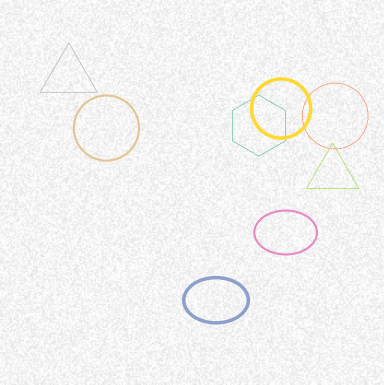[{"shape": "hexagon", "thickness": 0.5, "radius": 0.4, "center": [0.672, 0.674]}, {"shape": "circle", "thickness": 0.5, "radius": 0.43, "center": [0.871, 0.699]}, {"shape": "oval", "thickness": 2.5, "radius": 0.42, "center": [0.561, 0.22]}, {"shape": "oval", "thickness": 1.5, "radius": 0.41, "center": [0.742, 0.396]}, {"shape": "triangle", "thickness": 0.5, "radius": 0.39, "center": [0.864, 0.55]}, {"shape": "circle", "thickness": 2.5, "radius": 0.38, "center": [0.73, 0.718]}, {"shape": "circle", "thickness": 1.5, "radius": 0.42, "center": [0.276, 0.667]}, {"shape": "triangle", "thickness": 0.5, "radius": 0.43, "center": [0.179, 0.803]}]